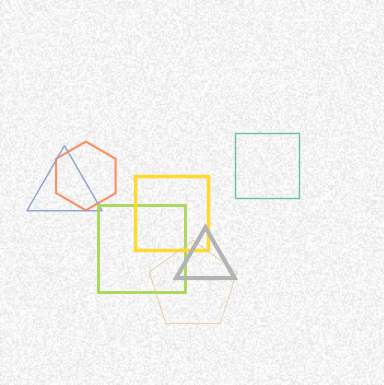[{"shape": "square", "thickness": 1, "radius": 0.42, "center": [0.694, 0.57]}, {"shape": "hexagon", "thickness": 1.5, "radius": 0.45, "center": [0.223, 0.543]}, {"shape": "triangle", "thickness": 1, "radius": 0.56, "center": [0.167, 0.509]}, {"shape": "square", "thickness": 2, "radius": 0.56, "center": [0.368, 0.354]}, {"shape": "square", "thickness": 2.5, "radius": 0.48, "center": [0.446, 0.447]}, {"shape": "pentagon", "thickness": 0.5, "radius": 0.6, "center": [0.501, 0.256]}, {"shape": "triangle", "thickness": 3, "radius": 0.44, "center": [0.534, 0.322]}]